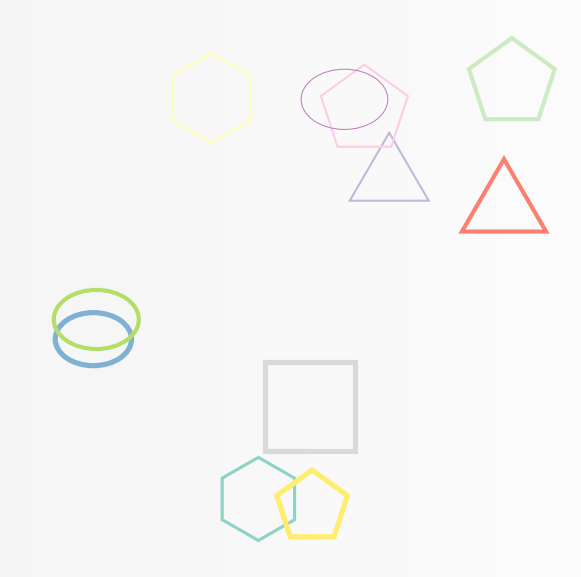[{"shape": "hexagon", "thickness": 1.5, "radius": 0.36, "center": [0.445, 0.135]}, {"shape": "hexagon", "thickness": 1, "radius": 0.39, "center": [0.363, 0.829]}, {"shape": "triangle", "thickness": 1, "radius": 0.39, "center": [0.67, 0.691]}, {"shape": "triangle", "thickness": 2, "radius": 0.42, "center": [0.867, 0.64]}, {"shape": "oval", "thickness": 2.5, "radius": 0.33, "center": [0.161, 0.412]}, {"shape": "oval", "thickness": 2, "radius": 0.37, "center": [0.166, 0.446]}, {"shape": "pentagon", "thickness": 1, "radius": 0.39, "center": [0.627, 0.809]}, {"shape": "square", "thickness": 2.5, "radius": 0.39, "center": [0.533, 0.295]}, {"shape": "oval", "thickness": 0.5, "radius": 0.37, "center": [0.593, 0.827]}, {"shape": "pentagon", "thickness": 2, "radius": 0.39, "center": [0.881, 0.856]}, {"shape": "pentagon", "thickness": 2.5, "radius": 0.32, "center": [0.537, 0.121]}]